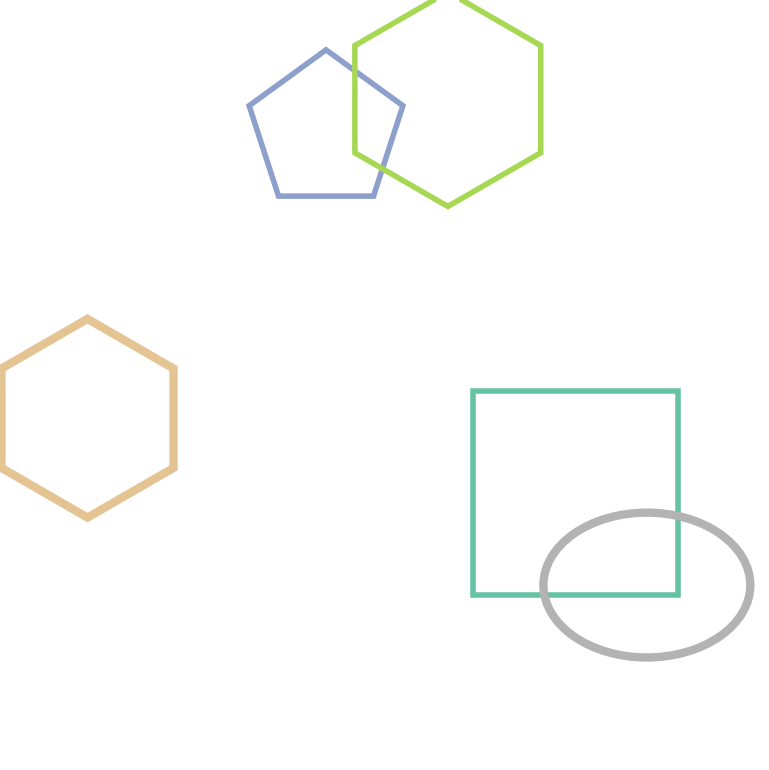[{"shape": "square", "thickness": 2, "radius": 0.67, "center": [0.747, 0.36]}, {"shape": "pentagon", "thickness": 2, "radius": 0.52, "center": [0.423, 0.83]}, {"shape": "hexagon", "thickness": 2, "radius": 0.7, "center": [0.582, 0.871]}, {"shape": "hexagon", "thickness": 3, "radius": 0.65, "center": [0.114, 0.457]}, {"shape": "oval", "thickness": 3, "radius": 0.67, "center": [0.84, 0.24]}]